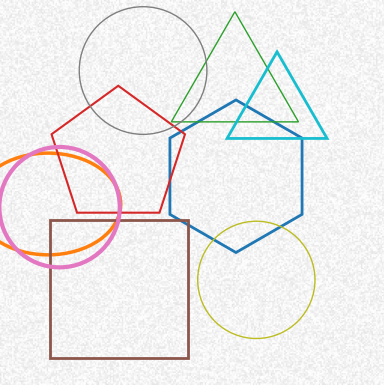[{"shape": "hexagon", "thickness": 2, "radius": 0.99, "center": [0.613, 0.542]}, {"shape": "oval", "thickness": 2.5, "radius": 0.94, "center": [0.125, 0.47]}, {"shape": "triangle", "thickness": 1, "radius": 0.95, "center": [0.61, 0.779]}, {"shape": "pentagon", "thickness": 1.5, "radius": 0.91, "center": [0.307, 0.595]}, {"shape": "square", "thickness": 2, "radius": 0.9, "center": [0.31, 0.249]}, {"shape": "circle", "thickness": 3, "radius": 0.78, "center": [0.155, 0.462]}, {"shape": "circle", "thickness": 1, "radius": 0.83, "center": [0.372, 0.817]}, {"shape": "circle", "thickness": 1, "radius": 0.76, "center": [0.666, 0.273]}, {"shape": "triangle", "thickness": 2, "radius": 0.75, "center": [0.72, 0.715]}]